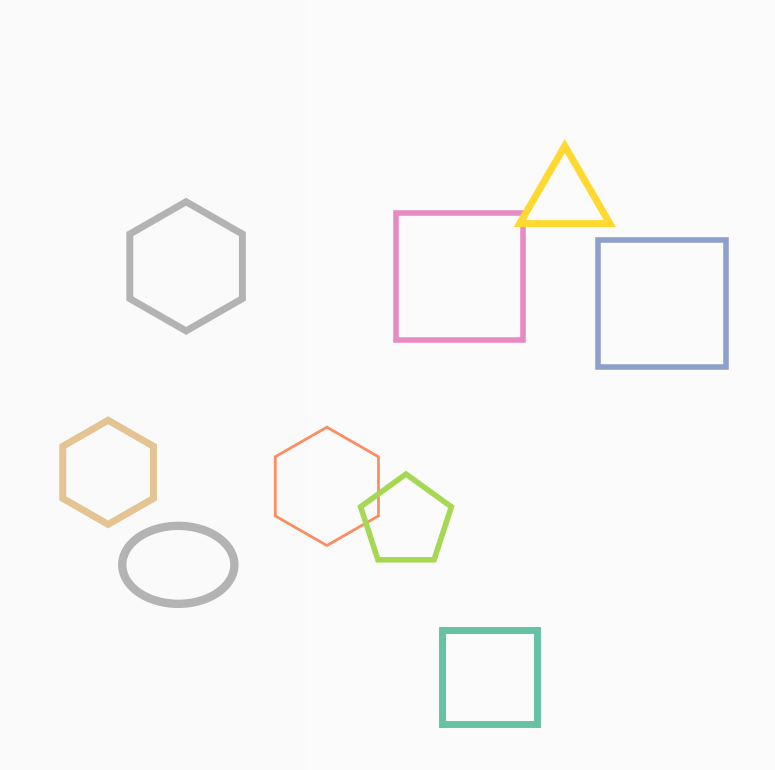[{"shape": "square", "thickness": 2.5, "radius": 0.31, "center": [0.631, 0.121]}, {"shape": "hexagon", "thickness": 1, "radius": 0.38, "center": [0.422, 0.368]}, {"shape": "square", "thickness": 2, "radius": 0.41, "center": [0.854, 0.606]}, {"shape": "square", "thickness": 2, "radius": 0.41, "center": [0.593, 0.641]}, {"shape": "pentagon", "thickness": 2, "radius": 0.31, "center": [0.524, 0.323]}, {"shape": "triangle", "thickness": 2.5, "radius": 0.34, "center": [0.729, 0.743]}, {"shape": "hexagon", "thickness": 2.5, "radius": 0.34, "center": [0.14, 0.387]}, {"shape": "hexagon", "thickness": 2.5, "radius": 0.42, "center": [0.24, 0.654]}, {"shape": "oval", "thickness": 3, "radius": 0.36, "center": [0.23, 0.266]}]